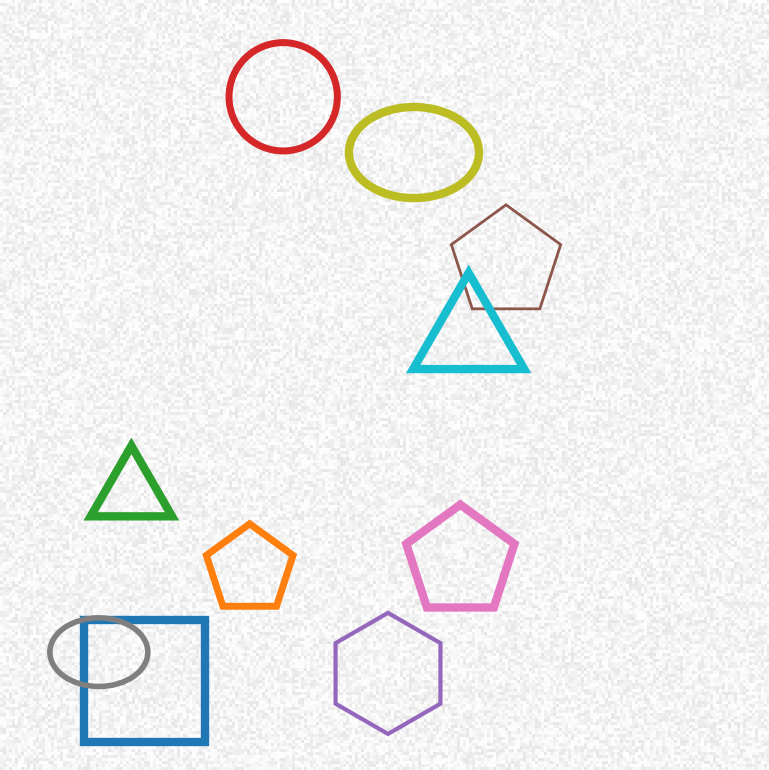[{"shape": "square", "thickness": 3, "radius": 0.39, "center": [0.188, 0.116]}, {"shape": "pentagon", "thickness": 2.5, "radius": 0.3, "center": [0.324, 0.261]}, {"shape": "triangle", "thickness": 3, "radius": 0.31, "center": [0.171, 0.36]}, {"shape": "circle", "thickness": 2.5, "radius": 0.35, "center": [0.368, 0.874]}, {"shape": "hexagon", "thickness": 1.5, "radius": 0.39, "center": [0.504, 0.125]}, {"shape": "pentagon", "thickness": 1, "radius": 0.37, "center": [0.657, 0.659]}, {"shape": "pentagon", "thickness": 3, "radius": 0.37, "center": [0.598, 0.271]}, {"shape": "oval", "thickness": 2, "radius": 0.32, "center": [0.128, 0.153]}, {"shape": "oval", "thickness": 3, "radius": 0.42, "center": [0.538, 0.802]}, {"shape": "triangle", "thickness": 3, "radius": 0.42, "center": [0.609, 0.562]}]